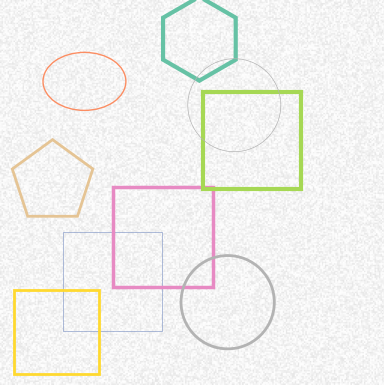[{"shape": "hexagon", "thickness": 3, "radius": 0.54, "center": [0.518, 0.899]}, {"shape": "oval", "thickness": 1, "radius": 0.54, "center": [0.219, 0.789]}, {"shape": "square", "thickness": 0.5, "radius": 0.64, "center": [0.292, 0.269]}, {"shape": "square", "thickness": 2.5, "radius": 0.65, "center": [0.423, 0.385]}, {"shape": "square", "thickness": 3, "radius": 0.63, "center": [0.654, 0.635]}, {"shape": "square", "thickness": 2, "radius": 0.55, "center": [0.146, 0.138]}, {"shape": "pentagon", "thickness": 2, "radius": 0.55, "center": [0.137, 0.527]}, {"shape": "circle", "thickness": 0.5, "radius": 0.6, "center": [0.609, 0.727]}, {"shape": "circle", "thickness": 2, "radius": 0.61, "center": [0.591, 0.215]}]